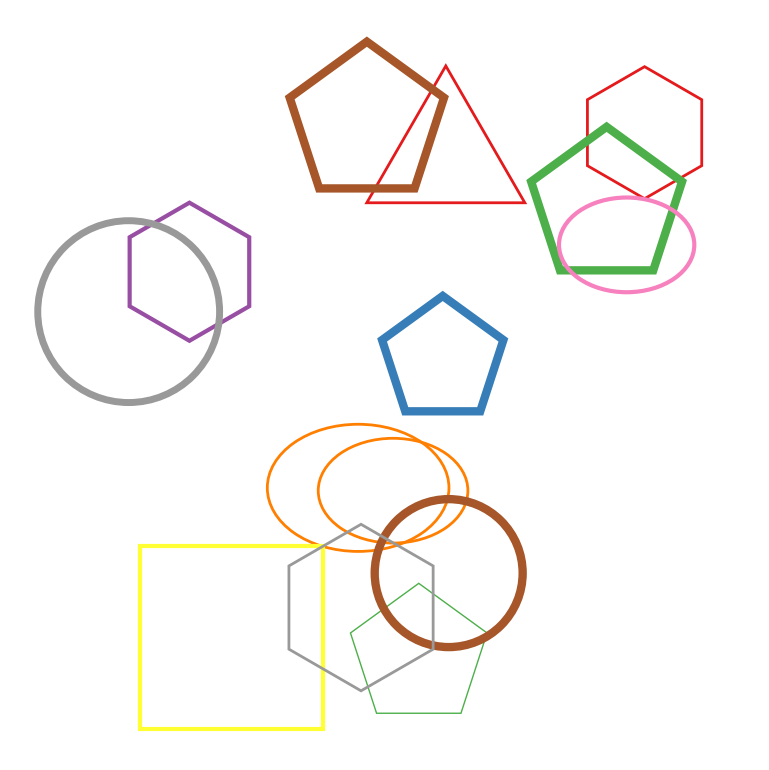[{"shape": "triangle", "thickness": 1, "radius": 0.59, "center": [0.579, 0.796]}, {"shape": "hexagon", "thickness": 1, "radius": 0.43, "center": [0.837, 0.828]}, {"shape": "pentagon", "thickness": 3, "radius": 0.41, "center": [0.575, 0.533]}, {"shape": "pentagon", "thickness": 3, "radius": 0.52, "center": [0.788, 0.732]}, {"shape": "pentagon", "thickness": 0.5, "radius": 0.47, "center": [0.544, 0.149]}, {"shape": "hexagon", "thickness": 1.5, "radius": 0.45, "center": [0.246, 0.647]}, {"shape": "oval", "thickness": 1, "radius": 0.49, "center": [0.51, 0.363]}, {"shape": "oval", "thickness": 1, "radius": 0.59, "center": [0.465, 0.366]}, {"shape": "square", "thickness": 1.5, "radius": 0.59, "center": [0.301, 0.172]}, {"shape": "pentagon", "thickness": 3, "radius": 0.53, "center": [0.476, 0.841]}, {"shape": "circle", "thickness": 3, "radius": 0.48, "center": [0.583, 0.256]}, {"shape": "oval", "thickness": 1.5, "radius": 0.44, "center": [0.814, 0.682]}, {"shape": "hexagon", "thickness": 1, "radius": 0.54, "center": [0.469, 0.211]}, {"shape": "circle", "thickness": 2.5, "radius": 0.59, "center": [0.167, 0.595]}]